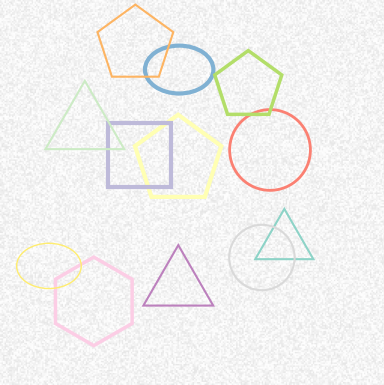[{"shape": "triangle", "thickness": 1.5, "radius": 0.44, "center": [0.738, 0.37]}, {"shape": "pentagon", "thickness": 3, "radius": 0.59, "center": [0.463, 0.584]}, {"shape": "square", "thickness": 3, "radius": 0.41, "center": [0.362, 0.597]}, {"shape": "circle", "thickness": 2, "radius": 0.52, "center": [0.701, 0.61]}, {"shape": "oval", "thickness": 3, "radius": 0.44, "center": [0.465, 0.819]}, {"shape": "pentagon", "thickness": 1.5, "radius": 0.52, "center": [0.352, 0.885]}, {"shape": "pentagon", "thickness": 2.5, "radius": 0.46, "center": [0.645, 0.777]}, {"shape": "hexagon", "thickness": 2.5, "radius": 0.57, "center": [0.244, 0.217]}, {"shape": "circle", "thickness": 1.5, "radius": 0.42, "center": [0.68, 0.331]}, {"shape": "triangle", "thickness": 1.5, "radius": 0.52, "center": [0.463, 0.259]}, {"shape": "triangle", "thickness": 1.5, "radius": 0.59, "center": [0.22, 0.672]}, {"shape": "oval", "thickness": 1, "radius": 0.42, "center": [0.127, 0.309]}]